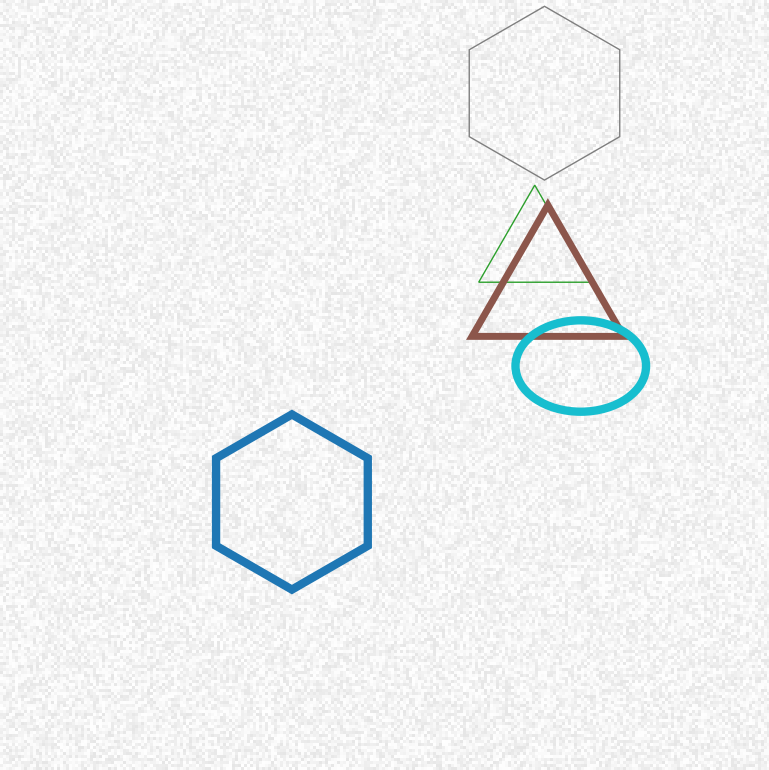[{"shape": "hexagon", "thickness": 3, "radius": 0.57, "center": [0.379, 0.348]}, {"shape": "triangle", "thickness": 0.5, "radius": 0.42, "center": [0.694, 0.675]}, {"shape": "triangle", "thickness": 2.5, "radius": 0.57, "center": [0.711, 0.62]}, {"shape": "hexagon", "thickness": 0.5, "radius": 0.56, "center": [0.707, 0.879]}, {"shape": "oval", "thickness": 3, "radius": 0.42, "center": [0.754, 0.525]}]